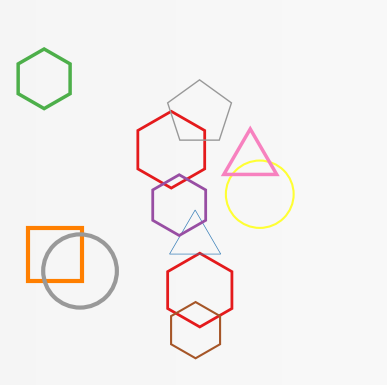[{"shape": "hexagon", "thickness": 2, "radius": 0.5, "center": [0.442, 0.611]}, {"shape": "hexagon", "thickness": 2, "radius": 0.48, "center": [0.516, 0.247]}, {"shape": "triangle", "thickness": 0.5, "radius": 0.38, "center": [0.504, 0.378]}, {"shape": "hexagon", "thickness": 2.5, "radius": 0.39, "center": [0.114, 0.795]}, {"shape": "hexagon", "thickness": 2, "radius": 0.39, "center": [0.462, 0.467]}, {"shape": "square", "thickness": 3, "radius": 0.35, "center": [0.143, 0.339]}, {"shape": "circle", "thickness": 1.5, "radius": 0.44, "center": [0.67, 0.496]}, {"shape": "hexagon", "thickness": 1.5, "radius": 0.37, "center": [0.505, 0.142]}, {"shape": "triangle", "thickness": 2.5, "radius": 0.39, "center": [0.646, 0.586]}, {"shape": "circle", "thickness": 3, "radius": 0.48, "center": [0.207, 0.296]}, {"shape": "pentagon", "thickness": 1, "radius": 0.43, "center": [0.515, 0.706]}]